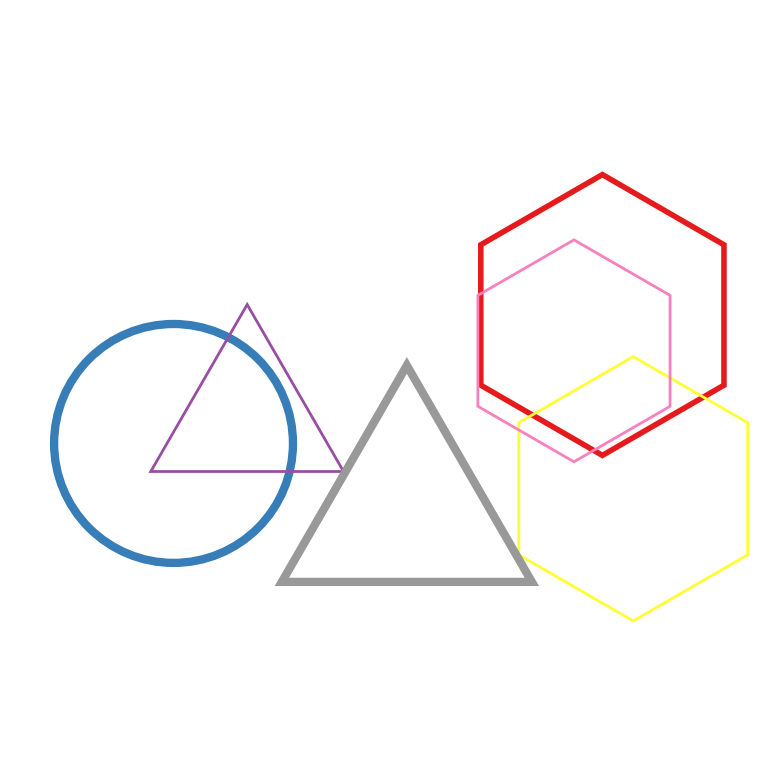[{"shape": "hexagon", "thickness": 2, "radius": 0.91, "center": [0.782, 0.591]}, {"shape": "circle", "thickness": 3, "radius": 0.78, "center": [0.225, 0.424]}, {"shape": "triangle", "thickness": 1, "radius": 0.72, "center": [0.321, 0.46]}, {"shape": "hexagon", "thickness": 1, "radius": 0.86, "center": [0.822, 0.365]}, {"shape": "hexagon", "thickness": 1, "radius": 0.72, "center": [0.745, 0.544]}, {"shape": "triangle", "thickness": 3, "radius": 0.94, "center": [0.528, 0.338]}]